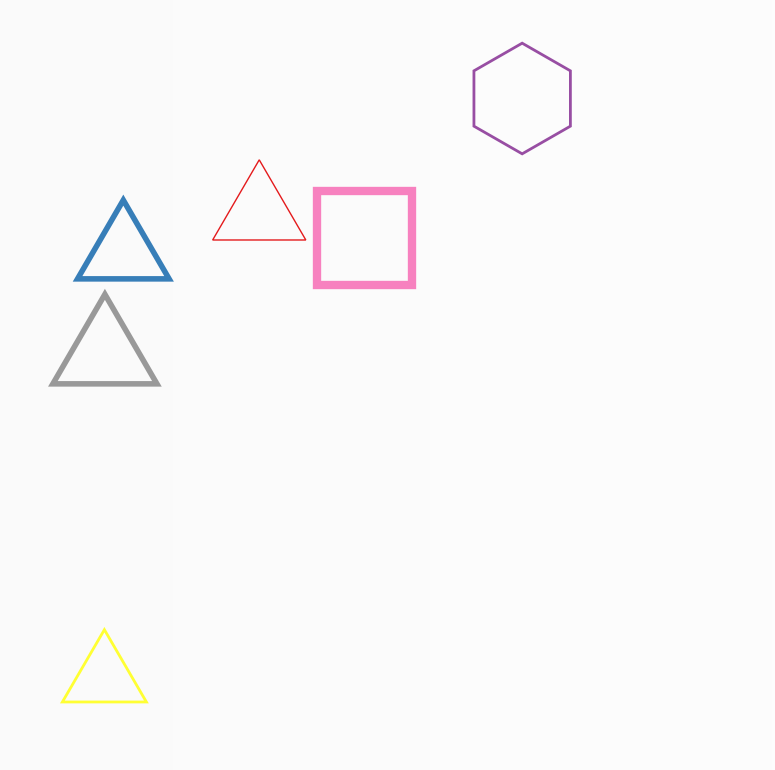[{"shape": "triangle", "thickness": 0.5, "radius": 0.35, "center": [0.335, 0.723]}, {"shape": "triangle", "thickness": 2, "radius": 0.34, "center": [0.159, 0.672]}, {"shape": "hexagon", "thickness": 1, "radius": 0.36, "center": [0.674, 0.872]}, {"shape": "triangle", "thickness": 1, "radius": 0.31, "center": [0.135, 0.12]}, {"shape": "square", "thickness": 3, "radius": 0.31, "center": [0.47, 0.69]}, {"shape": "triangle", "thickness": 2, "radius": 0.39, "center": [0.135, 0.54]}]